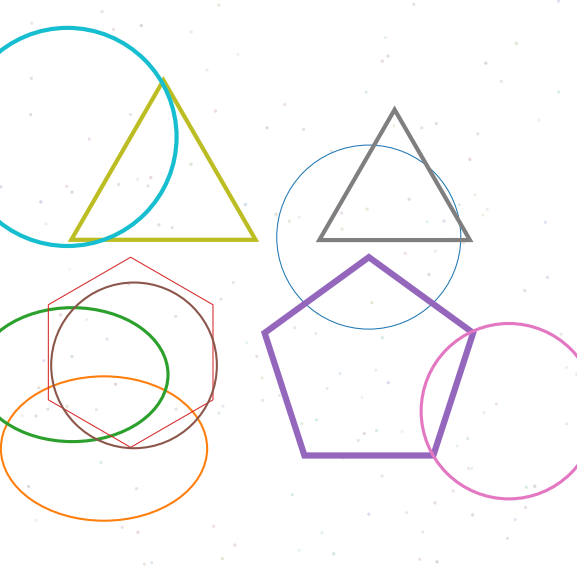[{"shape": "circle", "thickness": 0.5, "radius": 0.8, "center": [0.639, 0.589]}, {"shape": "oval", "thickness": 1, "radius": 0.89, "center": [0.18, 0.222]}, {"shape": "oval", "thickness": 1.5, "radius": 0.83, "center": [0.125, 0.35]}, {"shape": "hexagon", "thickness": 0.5, "radius": 0.82, "center": [0.226, 0.389]}, {"shape": "pentagon", "thickness": 3, "radius": 0.95, "center": [0.639, 0.364]}, {"shape": "circle", "thickness": 1, "radius": 0.72, "center": [0.232, 0.366]}, {"shape": "circle", "thickness": 1.5, "radius": 0.76, "center": [0.881, 0.287]}, {"shape": "triangle", "thickness": 2, "radius": 0.75, "center": [0.683, 0.659]}, {"shape": "triangle", "thickness": 2, "radius": 0.92, "center": [0.283, 0.676]}, {"shape": "circle", "thickness": 2, "radius": 0.94, "center": [0.117, 0.762]}]